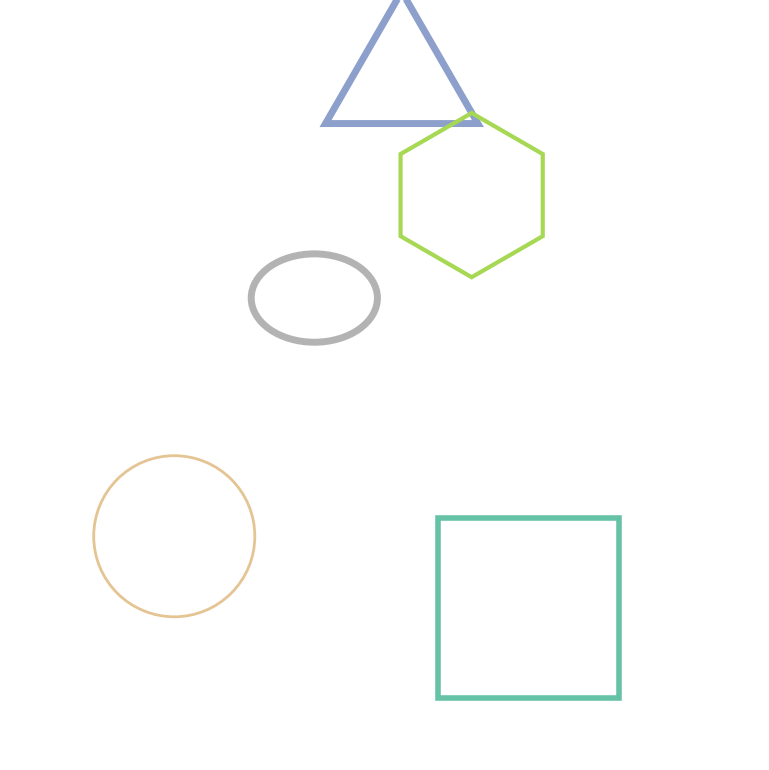[{"shape": "square", "thickness": 2, "radius": 0.59, "center": [0.686, 0.21]}, {"shape": "triangle", "thickness": 2.5, "radius": 0.57, "center": [0.522, 0.897]}, {"shape": "hexagon", "thickness": 1.5, "radius": 0.53, "center": [0.613, 0.747]}, {"shape": "circle", "thickness": 1, "radius": 0.52, "center": [0.226, 0.304]}, {"shape": "oval", "thickness": 2.5, "radius": 0.41, "center": [0.408, 0.613]}]